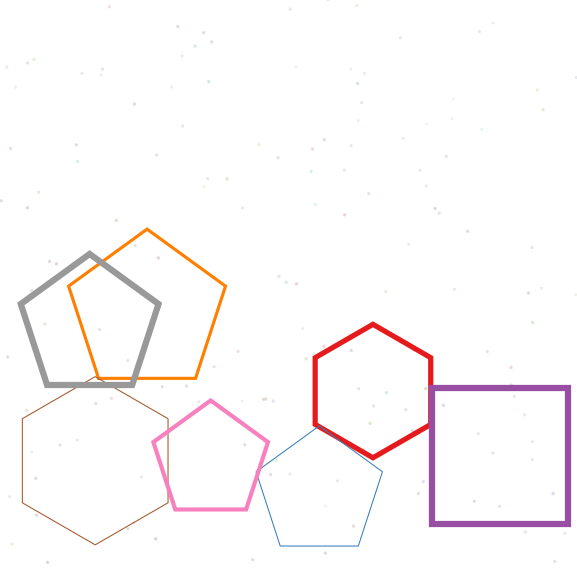[{"shape": "hexagon", "thickness": 2.5, "radius": 0.58, "center": [0.646, 0.322]}, {"shape": "pentagon", "thickness": 0.5, "radius": 0.58, "center": [0.553, 0.147]}, {"shape": "square", "thickness": 3, "radius": 0.59, "center": [0.866, 0.21]}, {"shape": "pentagon", "thickness": 1.5, "radius": 0.71, "center": [0.255, 0.46]}, {"shape": "hexagon", "thickness": 0.5, "radius": 0.73, "center": [0.165, 0.201]}, {"shape": "pentagon", "thickness": 2, "radius": 0.52, "center": [0.365, 0.201]}, {"shape": "pentagon", "thickness": 3, "radius": 0.63, "center": [0.155, 0.434]}]